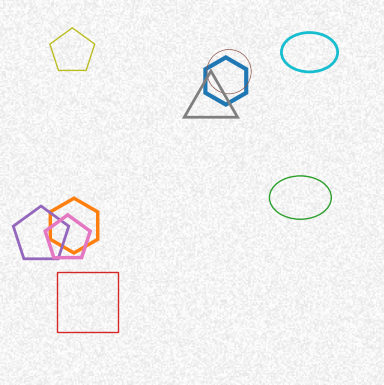[{"shape": "hexagon", "thickness": 3, "radius": 0.31, "center": [0.587, 0.79]}, {"shape": "hexagon", "thickness": 2.5, "radius": 0.36, "center": [0.192, 0.414]}, {"shape": "oval", "thickness": 1, "radius": 0.4, "center": [0.78, 0.487]}, {"shape": "square", "thickness": 1, "radius": 0.39, "center": [0.227, 0.215]}, {"shape": "pentagon", "thickness": 2, "radius": 0.38, "center": [0.107, 0.389]}, {"shape": "circle", "thickness": 0.5, "radius": 0.29, "center": [0.595, 0.814]}, {"shape": "pentagon", "thickness": 2.5, "radius": 0.31, "center": [0.176, 0.38]}, {"shape": "triangle", "thickness": 2, "radius": 0.4, "center": [0.548, 0.736]}, {"shape": "pentagon", "thickness": 1, "radius": 0.31, "center": [0.188, 0.867]}, {"shape": "oval", "thickness": 2, "radius": 0.37, "center": [0.804, 0.864]}]